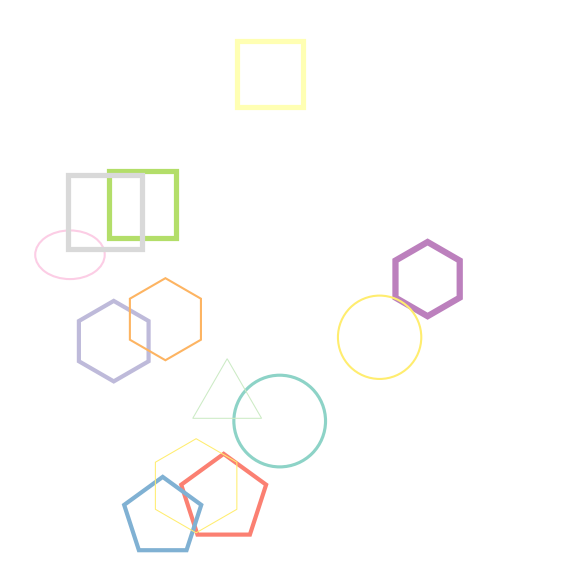[{"shape": "circle", "thickness": 1.5, "radius": 0.4, "center": [0.484, 0.27]}, {"shape": "square", "thickness": 2.5, "radius": 0.29, "center": [0.467, 0.871]}, {"shape": "hexagon", "thickness": 2, "radius": 0.35, "center": [0.197, 0.408]}, {"shape": "pentagon", "thickness": 2, "radius": 0.39, "center": [0.387, 0.136]}, {"shape": "pentagon", "thickness": 2, "radius": 0.35, "center": [0.282, 0.103]}, {"shape": "hexagon", "thickness": 1, "radius": 0.36, "center": [0.286, 0.446]}, {"shape": "square", "thickness": 2.5, "radius": 0.29, "center": [0.247, 0.645]}, {"shape": "oval", "thickness": 1, "radius": 0.3, "center": [0.121, 0.558]}, {"shape": "square", "thickness": 2.5, "radius": 0.32, "center": [0.182, 0.631]}, {"shape": "hexagon", "thickness": 3, "radius": 0.32, "center": [0.74, 0.516]}, {"shape": "triangle", "thickness": 0.5, "radius": 0.34, "center": [0.393, 0.309]}, {"shape": "circle", "thickness": 1, "radius": 0.36, "center": [0.657, 0.415]}, {"shape": "hexagon", "thickness": 0.5, "radius": 0.41, "center": [0.34, 0.158]}]